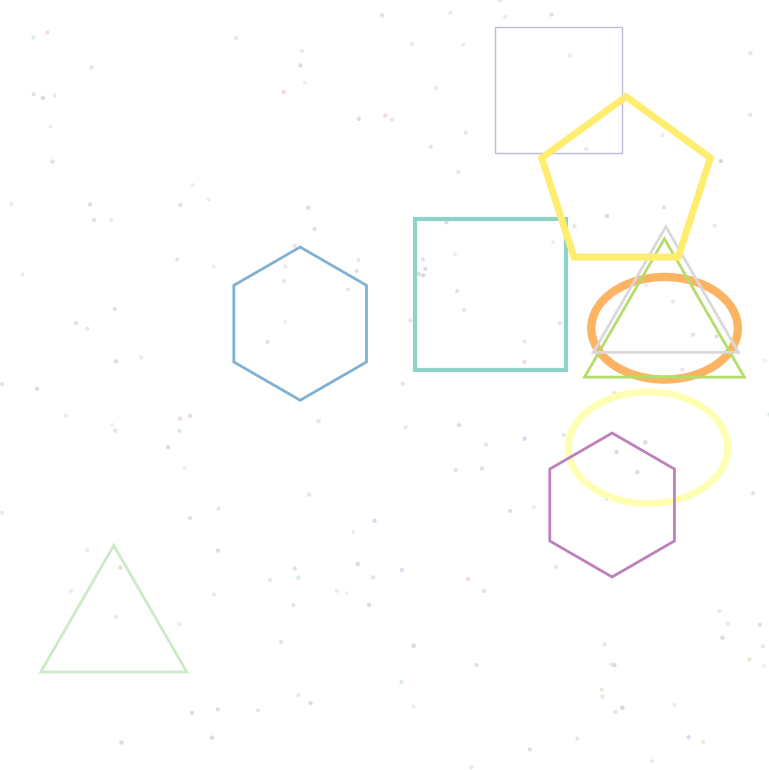[{"shape": "square", "thickness": 1.5, "radius": 0.49, "center": [0.637, 0.618]}, {"shape": "oval", "thickness": 2.5, "radius": 0.52, "center": [0.841, 0.419]}, {"shape": "square", "thickness": 0.5, "radius": 0.41, "center": [0.725, 0.883]}, {"shape": "hexagon", "thickness": 1, "radius": 0.5, "center": [0.39, 0.58]}, {"shape": "oval", "thickness": 3, "radius": 0.48, "center": [0.863, 0.574]}, {"shape": "triangle", "thickness": 1, "radius": 0.6, "center": [0.863, 0.57]}, {"shape": "triangle", "thickness": 1, "radius": 0.54, "center": [0.865, 0.597]}, {"shape": "hexagon", "thickness": 1, "radius": 0.47, "center": [0.795, 0.344]}, {"shape": "triangle", "thickness": 1, "radius": 0.55, "center": [0.148, 0.182]}, {"shape": "pentagon", "thickness": 2.5, "radius": 0.58, "center": [0.813, 0.759]}]